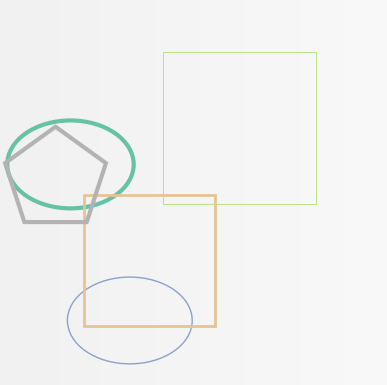[{"shape": "oval", "thickness": 3, "radius": 0.82, "center": [0.182, 0.573]}, {"shape": "oval", "thickness": 1, "radius": 0.81, "center": [0.335, 0.168]}, {"shape": "square", "thickness": 0.5, "radius": 0.99, "center": [0.619, 0.668]}, {"shape": "square", "thickness": 2, "radius": 0.85, "center": [0.385, 0.324]}, {"shape": "pentagon", "thickness": 3, "radius": 0.68, "center": [0.143, 0.534]}]